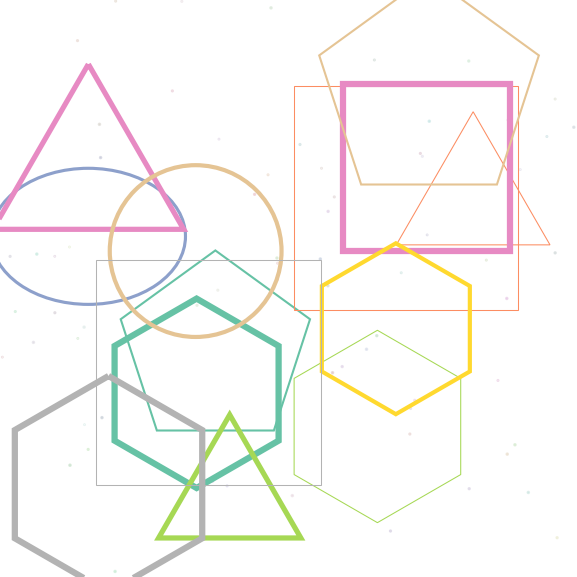[{"shape": "pentagon", "thickness": 1, "radius": 0.86, "center": [0.373, 0.393]}, {"shape": "hexagon", "thickness": 3, "radius": 0.82, "center": [0.34, 0.318]}, {"shape": "square", "thickness": 0.5, "radius": 0.97, "center": [0.703, 0.657]}, {"shape": "triangle", "thickness": 0.5, "radius": 0.77, "center": [0.819, 0.652]}, {"shape": "oval", "thickness": 1.5, "radius": 0.84, "center": [0.153, 0.59]}, {"shape": "triangle", "thickness": 2.5, "radius": 0.95, "center": [0.153, 0.697]}, {"shape": "square", "thickness": 3, "radius": 0.72, "center": [0.738, 0.709]}, {"shape": "hexagon", "thickness": 0.5, "radius": 0.83, "center": [0.654, 0.261]}, {"shape": "triangle", "thickness": 2.5, "radius": 0.71, "center": [0.398, 0.139]}, {"shape": "hexagon", "thickness": 2, "radius": 0.74, "center": [0.685, 0.43]}, {"shape": "pentagon", "thickness": 1, "radius": 1.0, "center": [0.743, 0.841]}, {"shape": "circle", "thickness": 2, "radius": 0.74, "center": [0.339, 0.564]}, {"shape": "square", "thickness": 0.5, "radius": 0.97, "center": [0.36, 0.354]}, {"shape": "hexagon", "thickness": 3, "radius": 0.94, "center": [0.188, 0.161]}]